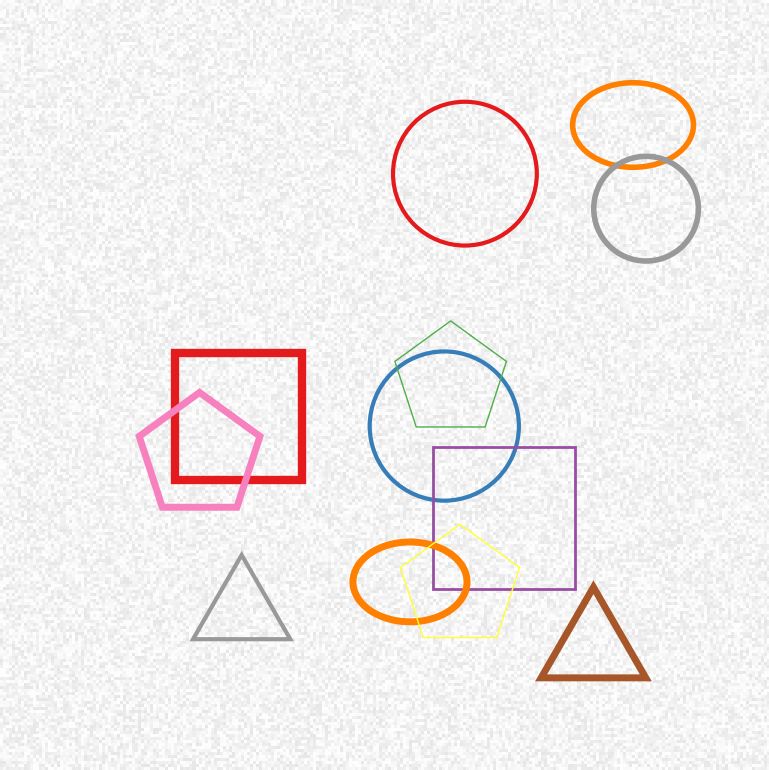[{"shape": "square", "thickness": 3, "radius": 0.41, "center": [0.31, 0.459]}, {"shape": "circle", "thickness": 1.5, "radius": 0.47, "center": [0.604, 0.774]}, {"shape": "circle", "thickness": 1.5, "radius": 0.48, "center": [0.577, 0.447]}, {"shape": "pentagon", "thickness": 0.5, "radius": 0.38, "center": [0.585, 0.507]}, {"shape": "square", "thickness": 1, "radius": 0.46, "center": [0.654, 0.327]}, {"shape": "oval", "thickness": 2, "radius": 0.39, "center": [0.822, 0.838]}, {"shape": "oval", "thickness": 2.5, "radius": 0.37, "center": [0.532, 0.244]}, {"shape": "pentagon", "thickness": 0.5, "radius": 0.41, "center": [0.597, 0.238]}, {"shape": "triangle", "thickness": 2.5, "radius": 0.39, "center": [0.771, 0.159]}, {"shape": "pentagon", "thickness": 2.5, "radius": 0.41, "center": [0.259, 0.408]}, {"shape": "circle", "thickness": 2, "radius": 0.34, "center": [0.839, 0.729]}, {"shape": "triangle", "thickness": 1.5, "radius": 0.36, "center": [0.314, 0.206]}]